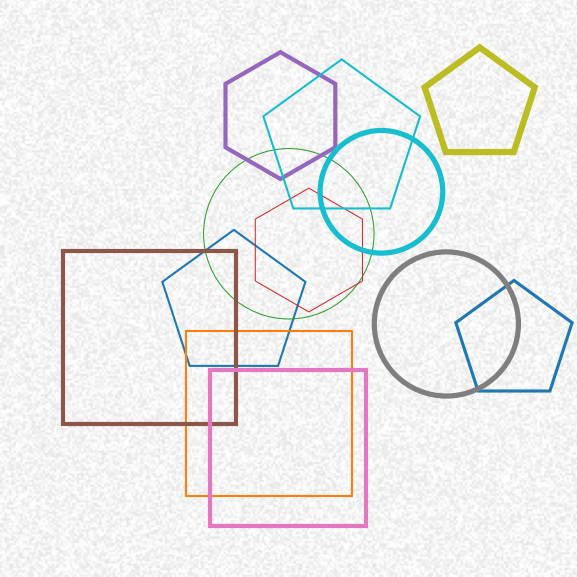[{"shape": "pentagon", "thickness": 1.5, "radius": 0.53, "center": [0.89, 0.408]}, {"shape": "pentagon", "thickness": 1, "radius": 0.65, "center": [0.405, 0.471]}, {"shape": "square", "thickness": 1, "radius": 0.72, "center": [0.466, 0.283]}, {"shape": "circle", "thickness": 0.5, "radius": 0.74, "center": [0.5, 0.594]}, {"shape": "hexagon", "thickness": 0.5, "radius": 0.54, "center": [0.535, 0.566]}, {"shape": "hexagon", "thickness": 2, "radius": 0.55, "center": [0.486, 0.799]}, {"shape": "square", "thickness": 2, "radius": 0.75, "center": [0.259, 0.415]}, {"shape": "square", "thickness": 2, "radius": 0.67, "center": [0.499, 0.223]}, {"shape": "circle", "thickness": 2.5, "radius": 0.62, "center": [0.773, 0.438]}, {"shape": "pentagon", "thickness": 3, "radius": 0.5, "center": [0.831, 0.817]}, {"shape": "circle", "thickness": 2.5, "radius": 0.53, "center": [0.66, 0.667]}, {"shape": "pentagon", "thickness": 1, "radius": 0.71, "center": [0.592, 0.754]}]